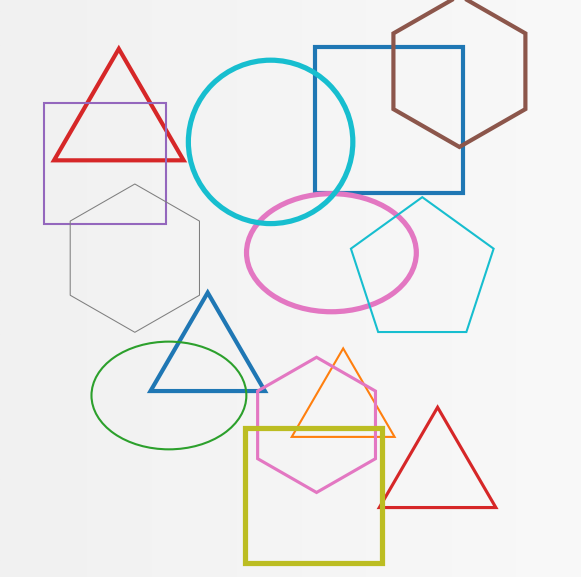[{"shape": "square", "thickness": 2, "radius": 0.64, "center": [0.67, 0.791]}, {"shape": "triangle", "thickness": 2, "radius": 0.57, "center": [0.357, 0.379]}, {"shape": "triangle", "thickness": 1, "radius": 0.51, "center": [0.59, 0.294]}, {"shape": "oval", "thickness": 1, "radius": 0.67, "center": [0.291, 0.314]}, {"shape": "triangle", "thickness": 2, "radius": 0.64, "center": [0.204, 0.786]}, {"shape": "triangle", "thickness": 1.5, "radius": 0.58, "center": [0.753, 0.178]}, {"shape": "square", "thickness": 1, "radius": 0.52, "center": [0.18, 0.716]}, {"shape": "hexagon", "thickness": 2, "radius": 0.66, "center": [0.79, 0.876]}, {"shape": "hexagon", "thickness": 1.5, "radius": 0.59, "center": [0.545, 0.263]}, {"shape": "oval", "thickness": 2.5, "radius": 0.73, "center": [0.57, 0.562]}, {"shape": "hexagon", "thickness": 0.5, "radius": 0.64, "center": [0.232, 0.552]}, {"shape": "square", "thickness": 2.5, "radius": 0.59, "center": [0.54, 0.141]}, {"shape": "pentagon", "thickness": 1, "radius": 0.65, "center": [0.726, 0.529]}, {"shape": "circle", "thickness": 2.5, "radius": 0.71, "center": [0.466, 0.753]}]